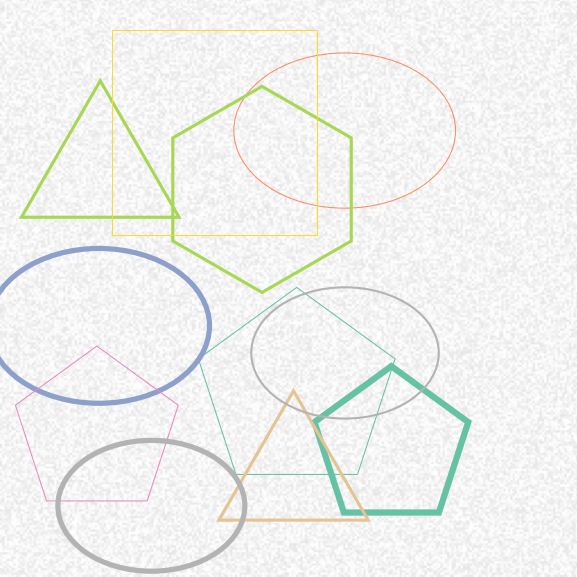[{"shape": "pentagon", "thickness": 0.5, "radius": 0.9, "center": [0.514, 0.322]}, {"shape": "pentagon", "thickness": 3, "radius": 0.7, "center": [0.678, 0.225]}, {"shape": "oval", "thickness": 0.5, "radius": 0.96, "center": [0.597, 0.773]}, {"shape": "oval", "thickness": 2.5, "radius": 0.96, "center": [0.171, 0.435]}, {"shape": "pentagon", "thickness": 0.5, "radius": 0.74, "center": [0.168, 0.252]}, {"shape": "triangle", "thickness": 1.5, "radius": 0.79, "center": [0.174, 0.702]}, {"shape": "hexagon", "thickness": 1.5, "radius": 0.89, "center": [0.454, 0.671]}, {"shape": "square", "thickness": 0.5, "radius": 0.89, "center": [0.372, 0.77]}, {"shape": "triangle", "thickness": 1.5, "radius": 0.75, "center": [0.508, 0.173]}, {"shape": "oval", "thickness": 2.5, "radius": 0.81, "center": [0.262, 0.123]}, {"shape": "oval", "thickness": 1, "radius": 0.81, "center": [0.597, 0.388]}]